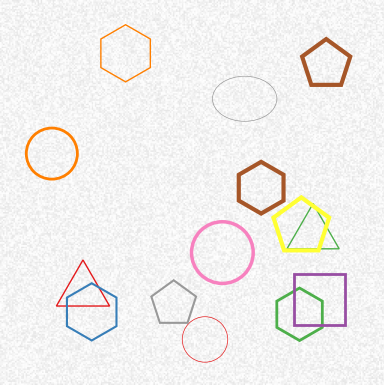[{"shape": "circle", "thickness": 0.5, "radius": 0.3, "center": [0.532, 0.118]}, {"shape": "triangle", "thickness": 1, "radius": 0.4, "center": [0.216, 0.245]}, {"shape": "hexagon", "thickness": 1.5, "radius": 0.37, "center": [0.238, 0.19]}, {"shape": "triangle", "thickness": 1, "radius": 0.39, "center": [0.813, 0.393]}, {"shape": "hexagon", "thickness": 2, "radius": 0.34, "center": [0.778, 0.184]}, {"shape": "square", "thickness": 2, "radius": 0.33, "center": [0.83, 0.222]}, {"shape": "hexagon", "thickness": 1, "radius": 0.37, "center": [0.326, 0.862]}, {"shape": "circle", "thickness": 2, "radius": 0.33, "center": [0.135, 0.601]}, {"shape": "pentagon", "thickness": 3, "radius": 0.38, "center": [0.783, 0.411]}, {"shape": "pentagon", "thickness": 3, "radius": 0.33, "center": [0.847, 0.833]}, {"shape": "hexagon", "thickness": 3, "radius": 0.34, "center": [0.678, 0.512]}, {"shape": "circle", "thickness": 2.5, "radius": 0.4, "center": [0.578, 0.344]}, {"shape": "oval", "thickness": 0.5, "radius": 0.42, "center": [0.635, 0.743]}, {"shape": "pentagon", "thickness": 1.5, "radius": 0.31, "center": [0.451, 0.211]}]